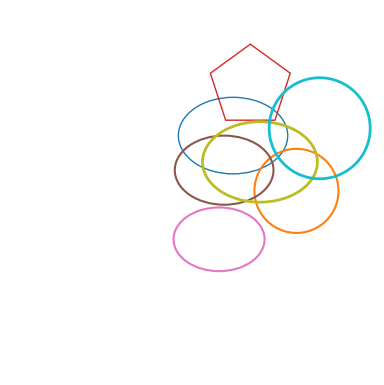[{"shape": "oval", "thickness": 1, "radius": 0.71, "center": [0.605, 0.648]}, {"shape": "circle", "thickness": 1.5, "radius": 0.55, "center": [0.77, 0.504]}, {"shape": "pentagon", "thickness": 1, "radius": 0.55, "center": [0.65, 0.776]}, {"shape": "oval", "thickness": 1.5, "radius": 0.64, "center": [0.582, 0.558]}, {"shape": "oval", "thickness": 1.5, "radius": 0.59, "center": [0.569, 0.378]}, {"shape": "oval", "thickness": 2, "radius": 0.75, "center": [0.675, 0.579]}, {"shape": "circle", "thickness": 2, "radius": 0.66, "center": [0.83, 0.667]}]